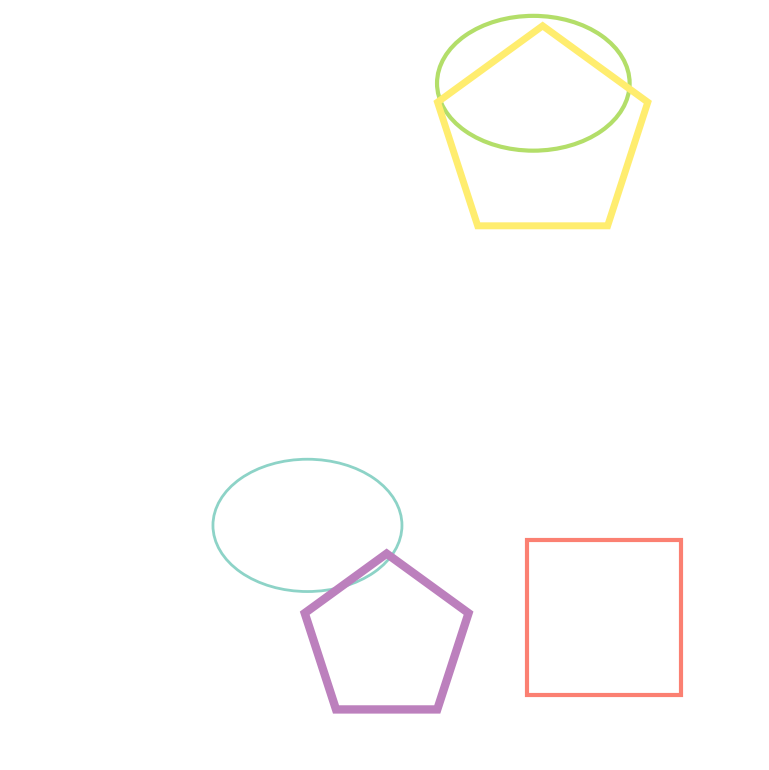[{"shape": "oval", "thickness": 1, "radius": 0.61, "center": [0.399, 0.318]}, {"shape": "square", "thickness": 1.5, "radius": 0.5, "center": [0.784, 0.198]}, {"shape": "oval", "thickness": 1.5, "radius": 0.63, "center": [0.693, 0.892]}, {"shape": "pentagon", "thickness": 3, "radius": 0.56, "center": [0.502, 0.169]}, {"shape": "pentagon", "thickness": 2.5, "radius": 0.72, "center": [0.705, 0.823]}]